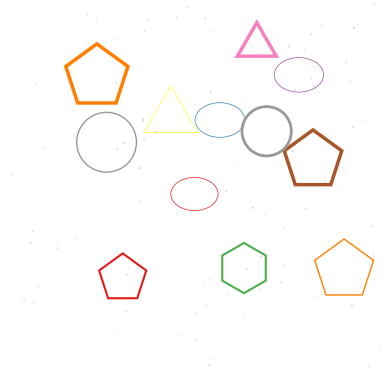[{"shape": "pentagon", "thickness": 1.5, "radius": 0.32, "center": [0.319, 0.277]}, {"shape": "oval", "thickness": 0.5, "radius": 0.31, "center": [0.505, 0.496]}, {"shape": "oval", "thickness": 0.5, "radius": 0.32, "center": [0.571, 0.688]}, {"shape": "hexagon", "thickness": 1.5, "radius": 0.33, "center": [0.634, 0.304]}, {"shape": "oval", "thickness": 0.5, "radius": 0.32, "center": [0.776, 0.806]}, {"shape": "pentagon", "thickness": 2.5, "radius": 0.42, "center": [0.252, 0.801]}, {"shape": "pentagon", "thickness": 1, "radius": 0.4, "center": [0.894, 0.299]}, {"shape": "triangle", "thickness": 0.5, "radius": 0.4, "center": [0.443, 0.696]}, {"shape": "pentagon", "thickness": 2.5, "radius": 0.39, "center": [0.813, 0.584]}, {"shape": "triangle", "thickness": 2.5, "radius": 0.29, "center": [0.667, 0.883]}, {"shape": "circle", "thickness": 1, "radius": 0.39, "center": [0.277, 0.631]}, {"shape": "circle", "thickness": 2, "radius": 0.32, "center": [0.693, 0.659]}]